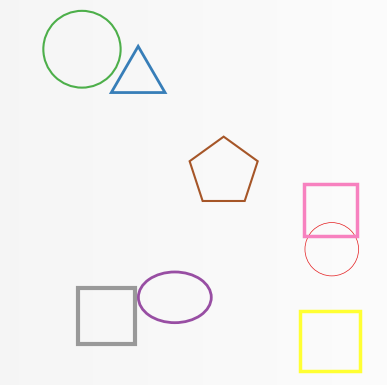[{"shape": "circle", "thickness": 0.5, "radius": 0.35, "center": [0.856, 0.353]}, {"shape": "triangle", "thickness": 2, "radius": 0.4, "center": [0.357, 0.8]}, {"shape": "circle", "thickness": 1.5, "radius": 0.5, "center": [0.212, 0.872]}, {"shape": "oval", "thickness": 2, "radius": 0.47, "center": [0.451, 0.228]}, {"shape": "square", "thickness": 2.5, "radius": 0.39, "center": [0.851, 0.113]}, {"shape": "pentagon", "thickness": 1.5, "radius": 0.46, "center": [0.577, 0.553]}, {"shape": "square", "thickness": 2.5, "radius": 0.34, "center": [0.852, 0.455]}, {"shape": "square", "thickness": 3, "radius": 0.37, "center": [0.274, 0.179]}]